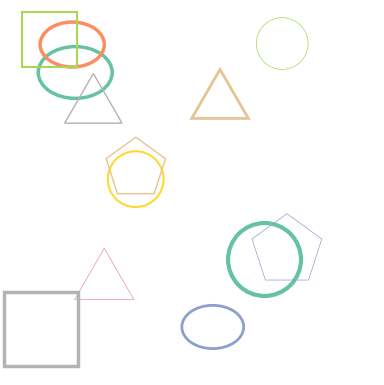[{"shape": "oval", "thickness": 2.5, "radius": 0.48, "center": [0.195, 0.812]}, {"shape": "circle", "thickness": 3, "radius": 0.47, "center": [0.687, 0.326]}, {"shape": "oval", "thickness": 2.5, "radius": 0.42, "center": [0.188, 0.884]}, {"shape": "oval", "thickness": 2, "radius": 0.4, "center": [0.553, 0.151]}, {"shape": "pentagon", "thickness": 0.5, "radius": 0.48, "center": [0.745, 0.35]}, {"shape": "triangle", "thickness": 0.5, "radius": 0.44, "center": [0.271, 0.266]}, {"shape": "circle", "thickness": 0.5, "radius": 0.34, "center": [0.733, 0.887]}, {"shape": "square", "thickness": 1.5, "radius": 0.36, "center": [0.128, 0.897]}, {"shape": "circle", "thickness": 1.5, "radius": 0.36, "center": [0.352, 0.535]}, {"shape": "triangle", "thickness": 2, "radius": 0.42, "center": [0.572, 0.735]}, {"shape": "pentagon", "thickness": 1, "radius": 0.41, "center": [0.353, 0.563]}, {"shape": "square", "thickness": 2.5, "radius": 0.48, "center": [0.107, 0.145]}, {"shape": "triangle", "thickness": 1, "radius": 0.43, "center": [0.242, 0.723]}]